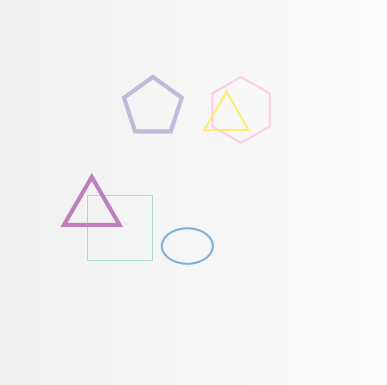[{"shape": "square", "thickness": 0.5, "radius": 0.42, "center": [0.309, 0.409]}, {"shape": "pentagon", "thickness": 3, "radius": 0.39, "center": [0.395, 0.722]}, {"shape": "oval", "thickness": 1.5, "radius": 0.33, "center": [0.484, 0.361]}, {"shape": "hexagon", "thickness": 1.5, "radius": 0.43, "center": [0.622, 0.714]}, {"shape": "triangle", "thickness": 3, "radius": 0.41, "center": [0.237, 0.457]}, {"shape": "triangle", "thickness": 1.5, "radius": 0.33, "center": [0.584, 0.695]}]